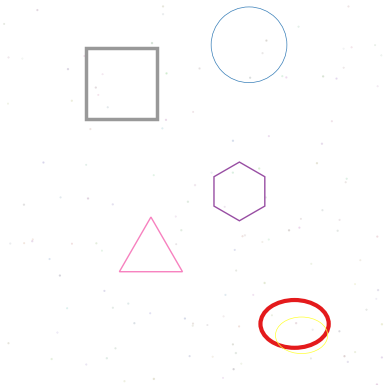[{"shape": "oval", "thickness": 3, "radius": 0.44, "center": [0.765, 0.159]}, {"shape": "circle", "thickness": 0.5, "radius": 0.49, "center": [0.647, 0.884]}, {"shape": "hexagon", "thickness": 1, "radius": 0.38, "center": [0.622, 0.503]}, {"shape": "oval", "thickness": 0.5, "radius": 0.34, "center": [0.783, 0.129]}, {"shape": "triangle", "thickness": 1, "radius": 0.47, "center": [0.392, 0.342]}, {"shape": "square", "thickness": 2.5, "radius": 0.46, "center": [0.314, 0.782]}]